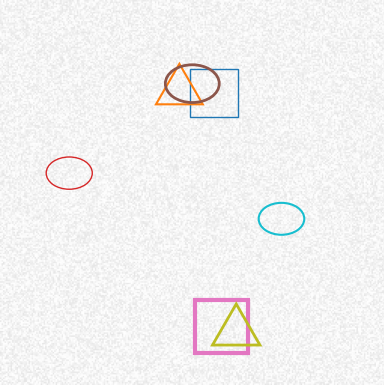[{"shape": "square", "thickness": 1, "radius": 0.31, "center": [0.556, 0.758]}, {"shape": "triangle", "thickness": 1.5, "radius": 0.35, "center": [0.466, 0.764]}, {"shape": "oval", "thickness": 1, "radius": 0.3, "center": [0.18, 0.55]}, {"shape": "oval", "thickness": 2, "radius": 0.35, "center": [0.499, 0.783]}, {"shape": "square", "thickness": 3, "radius": 0.35, "center": [0.576, 0.152]}, {"shape": "triangle", "thickness": 2, "radius": 0.36, "center": [0.614, 0.139]}, {"shape": "oval", "thickness": 1.5, "radius": 0.3, "center": [0.731, 0.432]}]